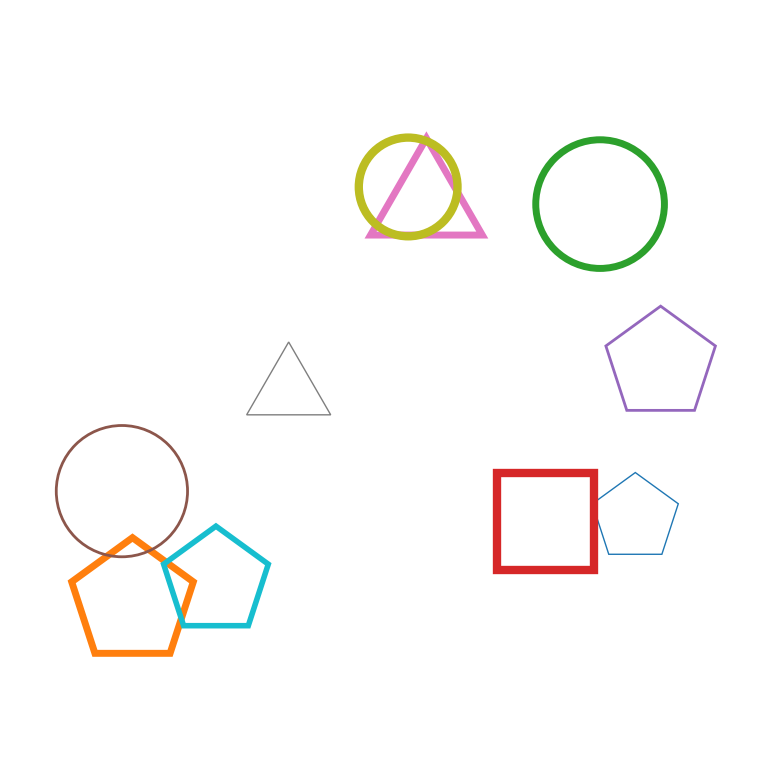[{"shape": "pentagon", "thickness": 0.5, "radius": 0.29, "center": [0.825, 0.328]}, {"shape": "pentagon", "thickness": 2.5, "radius": 0.42, "center": [0.172, 0.219]}, {"shape": "circle", "thickness": 2.5, "radius": 0.42, "center": [0.779, 0.735]}, {"shape": "square", "thickness": 3, "radius": 0.32, "center": [0.708, 0.323]}, {"shape": "pentagon", "thickness": 1, "radius": 0.37, "center": [0.858, 0.528]}, {"shape": "circle", "thickness": 1, "radius": 0.43, "center": [0.158, 0.362]}, {"shape": "triangle", "thickness": 2.5, "radius": 0.42, "center": [0.554, 0.737]}, {"shape": "triangle", "thickness": 0.5, "radius": 0.32, "center": [0.375, 0.493]}, {"shape": "circle", "thickness": 3, "radius": 0.32, "center": [0.53, 0.757]}, {"shape": "pentagon", "thickness": 2, "radius": 0.36, "center": [0.28, 0.245]}]